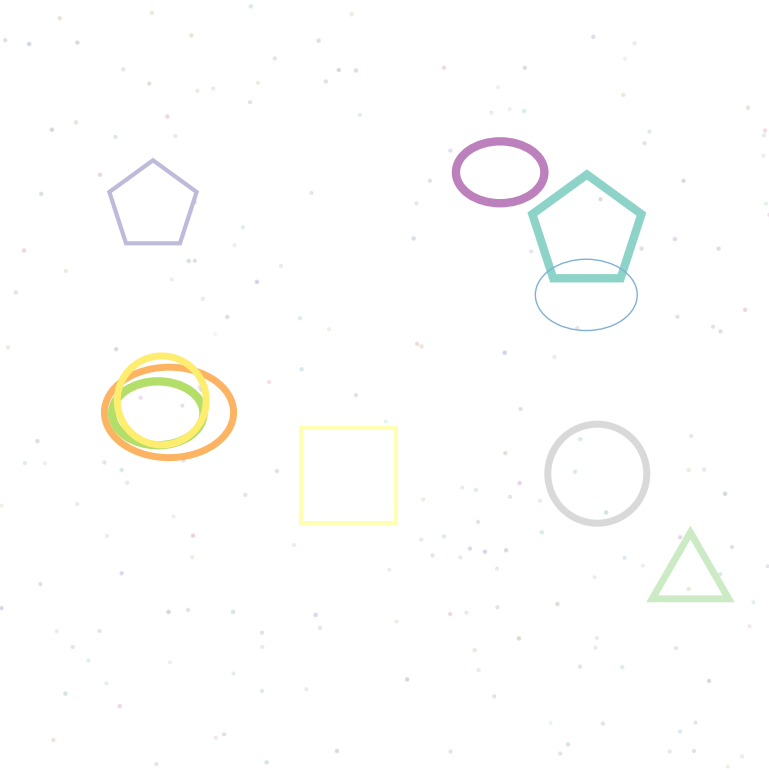[{"shape": "pentagon", "thickness": 3, "radius": 0.37, "center": [0.762, 0.699]}, {"shape": "square", "thickness": 1.5, "radius": 0.31, "center": [0.452, 0.383]}, {"shape": "pentagon", "thickness": 1.5, "radius": 0.3, "center": [0.199, 0.732]}, {"shape": "oval", "thickness": 0.5, "radius": 0.33, "center": [0.761, 0.617]}, {"shape": "oval", "thickness": 2.5, "radius": 0.42, "center": [0.219, 0.464]}, {"shape": "oval", "thickness": 3, "radius": 0.3, "center": [0.205, 0.463]}, {"shape": "circle", "thickness": 2.5, "radius": 0.32, "center": [0.776, 0.385]}, {"shape": "oval", "thickness": 3, "radius": 0.29, "center": [0.65, 0.776]}, {"shape": "triangle", "thickness": 2.5, "radius": 0.29, "center": [0.897, 0.251]}, {"shape": "circle", "thickness": 2.5, "radius": 0.29, "center": [0.21, 0.48]}]